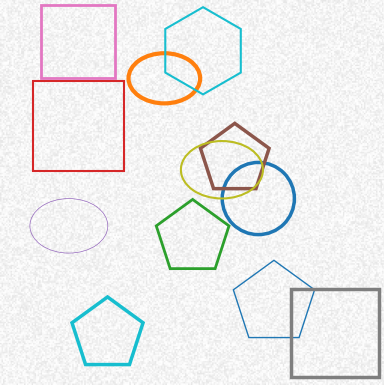[{"shape": "pentagon", "thickness": 1, "radius": 0.55, "center": [0.712, 0.213]}, {"shape": "circle", "thickness": 2.5, "radius": 0.47, "center": [0.671, 0.484]}, {"shape": "oval", "thickness": 3, "radius": 0.47, "center": [0.427, 0.797]}, {"shape": "pentagon", "thickness": 2, "radius": 0.5, "center": [0.5, 0.383]}, {"shape": "square", "thickness": 1.5, "radius": 0.59, "center": [0.204, 0.673]}, {"shape": "oval", "thickness": 0.5, "radius": 0.51, "center": [0.179, 0.413]}, {"shape": "pentagon", "thickness": 2.5, "radius": 0.47, "center": [0.61, 0.586]}, {"shape": "square", "thickness": 2, "radius": 0.48, "center": [0.202, 0.893]}, {"shape": "square", "thickness": 2.5, "radius": 0.57, "center": [0.87, 0.135]}, {"shape": "oval", "thickness": 1.5, "radius": 0.53, "center": [0.576, 0.559]}, {"shape": "pentagon", "thickness": 2.5, "radius": 0.49, "center": [0.279, 0.132]}, {"shape": "hexagon", "thickness": 1.5, "radius": 0.57, "center": [0.527, 0.868]}]